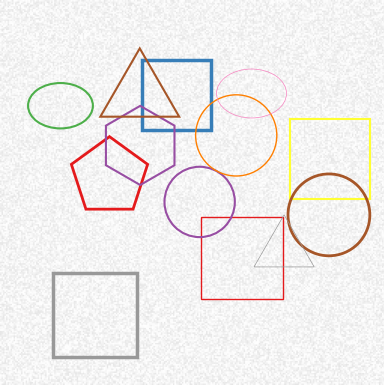[{"shape": "pentagon", "thickness": 2, "radius": 0.52, "center": [0.284, 0.541]}, {"shape": "square", "thickness": 1, "radius": 0.53, "center": [0.629, 0.329]}, {"shape": "square", "thickness": 2.5, "radius": 0.45, "center": [0.459, 0.753]}, {"shape": "oval", "thickness": 1.5, "radius": 0.42, "center": [0.157, 0.725]}, {"shape": "hexagon", "thickness": 1.5, "radius": 0.51, "center": [0.364, 0.622]}, {"shape": "circle", "thickness": 1.5, "radius": 0.46, "center": [0.519, 0.475]}, {"shape": "circle", "thickness": 1, "radius": 0.53, "center": [0.614, 0.648]}, {"shape": "square", "thickness": 1.5, "radius": 0.52, "center": [0.856, 0.587]}, {"shape": "circle", "thickness": 2, "radius": 0.53, "center": [0.854, 0.442]}, {"shape": "triangle", "thickness": 1.5, "radius": 0.59, "center": [0.363, 0.756]}, {"shape": "oval", "thickness": 0.5, "radius": 0.45, "center": [0.653, 0.757]}, {"shape": "triangle", "thickness": 0.5, "radius": 0.45, "center": [0.738, 0.352]}, {"shape": "square", "thickness": 2.5, "radius": 0.55, "center": [0.247, 0.182]}]